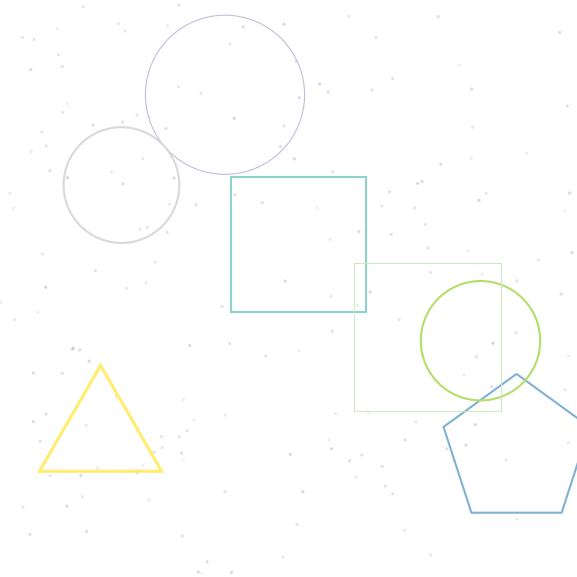[{"shape": "square", "thickness": 1, "radius": 0.58, "center": [0.517, 0.576]}, {"shape": "circle", "thickness": 0.5, "radius": 0.69, "center": [0.39, 0.835]}, {"shape": "pentagon", "thickness": 1, "radius": 0.66, "center": [0.894, 0.219]}, {"shape": "circle", "thickness": 1, "radius": 0.52, "center": [0.832, 0.409]}, {"shape": "circle", "thickness": 1, "radius": 0.5, "center": [0.21, 0.679]}, {"shape": "square", "thickness": 0.5, "radius": 0.64, "center": [0.74, 0.416]}, {"shape": "triangle", "thickness": 1.5, "radius": 0.61, "center": [0.174, 0.244]}]